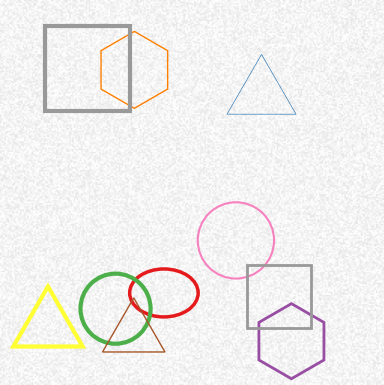[{"shape": "oval", "thickness": 2.5, "radius": 0.44, "center": [0.426, 0.239]}, {"shape": "triangle", "thickness": 0.5, "radius": 0.52, "center": [0.679, 0.755]}, {"shape": "circle", "thickness": 3, "radius": 0.46, "center": [0.3, 0.198]}, {"shape": "hexagon", "thickness": 2, "radius": 0.49, "center": [0.757, 0.114]}, {"shape": "hexagon", "thickness": 1, "radius": 0.5, "center": [0.349, 0.819]}, {"shape": "triangle", "thickness": 3, "radius": 0.52, "center": [0.125, 0.152]}, {"shape": "triangle", "thickness": 1, "radius": 0.47, "center": [0.347, 0.133]}, {"shape": "circle", "thickness": 1.5, "radius": 0.5, "center": [0.613, 0.376]}, {"shape": "square", "thickness": 2, "radius": 0.41, "center": [0.726, 0.23]}, {"shape": "square", "thickness": 3, "radius": 0.55, "center": [0.228, 0.822]}]